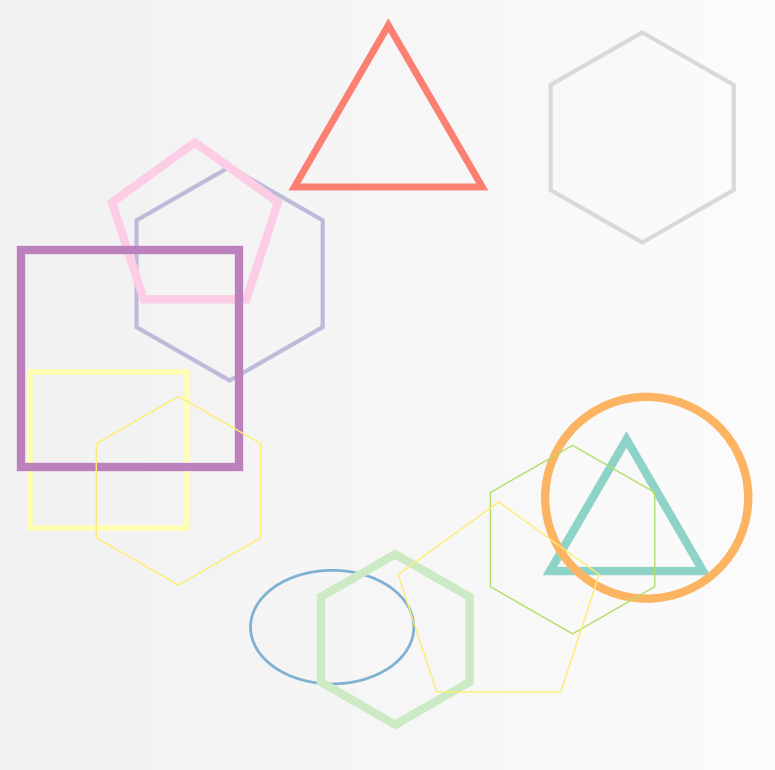[{"shape": "triangle", "thickness": 3, "radius": 0.57, "center": [0.808, 0.315]}, {"shape": "square", "thickness": 2, "radius": 0.51, "center": [0.14, 0.415]}, {"shape": "hexagon", "thickness": 1.5, "radius": 0.69, "center": [0.296, 0.645]}, {"shape": "triangle", "thickness": 2.5, "radius": 0.7, "center": [0.501, 0.827]}, {"shape": "oval", "thickness": 1, "radius": 0.53, "center": [0.429, 0.186]}, {"shape": "circle", "thickness": 3, "radius": 0.66, "center": [0.834, 0.354]}, {"shape": "hexagon", "thickness": 0.5, "radius": 0.61, "center": [0.739, 0.299]}, {"shape": "pentagon", "thickness": 3, "radius": 0.56, "center": [0.252, 0.702]}, {"shape": "hexagon", "thickness": 1.5, "radius": 0.68, "center": [0.829, 0.821]}, {"shape": "square", "thickness": 3, "radius": 0.7, "center": [0.168, 0.534]}, {"shape": "hexagon", "thickness": 3, "radius": 0.55, "center": [0.51, 0.17]}, {"shape": "pentagon", "thickness": 0.5, "radius": 0.68, "center": [0.643, 0.212]}, {"shape": "hexagon", "thickness": 0.5, "radius": 0.61, "center": [0.23, 0.363]}]